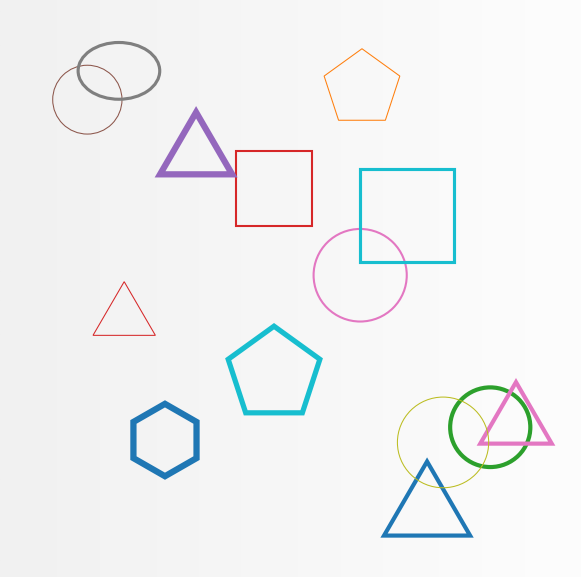[{"shape": "hexagon", "thickness": 3, "radius": 0.31, "center": [0.284, 0.237]}, {"shape": "triangle", "thickness": 2, "radius": 0.43, "center": [0.735, 0.114]}, {"shape": "pentagon", "thickness": 0.5, "radius": 0.34, "center": [0.623, 0.846]}, {"shape": "circle", "thickness": 2, "radius": 0.34, "center": [0.843, 0.259]}, {"shape": "triangle", "thickness": 0.5, "radius": 0.31, "center": [0.214, 0.449]}, {"shape": "square", "thickness": 1, "radius": 0.32, "center": [0.471, 0.672]}, {"shape": "triangle", "thickness": 3, "radius": 0.36, "center": [0.337, 0.733]}, {"shape": "circle", "thickness": 0.5, "radius": 0.3, "center": [0.15, 0.827]}, {"shape": "circle", "thickness": 1, "radius": 0.4, "center": [0.62, 0.523]}, {"shape": "triangle", "thickness": 2, "radius": 0.36, "center": [0.888, 0.266]}, {"shape": "oval", "thickness": 1.5, "radius": 0.35, "center": [0.205, 0.876]}, {"shape": "circle", "thickness": 0.5, "radius": 0.39, "center": [0.762, 0.233]}, {"shape": "pentagon", "thickness": 2.5, "radius": 0.41, "center": [0.471, 0.351]}, {"shape": "square", "thickness": 1.5, "radius": 0.41, "center": [0.7, 0.626]}]